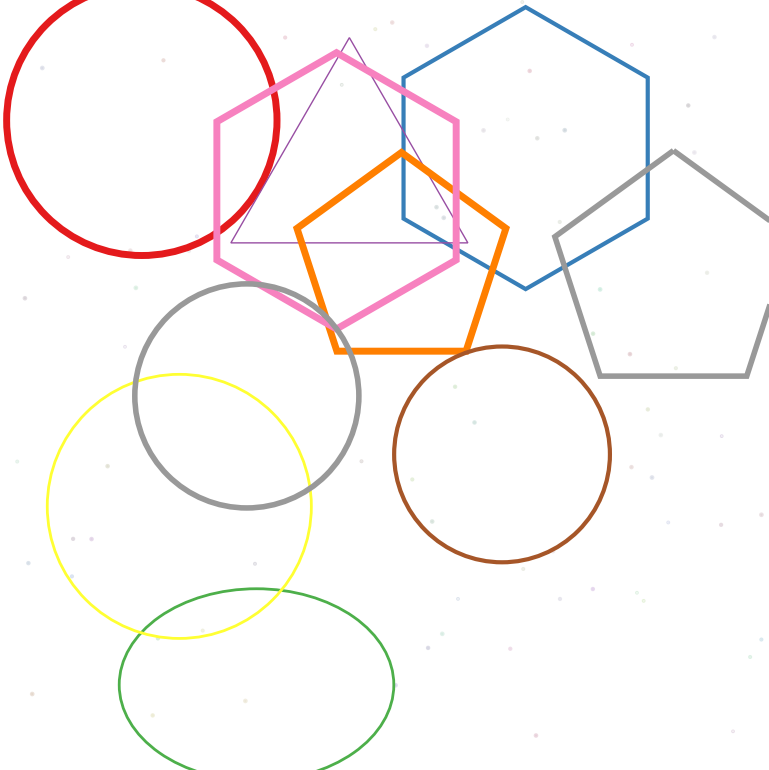[{"shape": "circle", "thickness": 2.5, "radius": 0.88, "center": [0.184, 0.844]}, {"shape": "hexagon", "thickness": 1.5, "radius": 0.92, "center": [0.683, 0.808]}, {"shape": "oval", "thickness": 1, "radius": 0.89, "center": [0.333, 0.111]}, {"shape": "triangle", "thickness": 0.5, "radius": 0.89, "center": [0.454, 0.773]}, {"shape": "pentagon", "thickness": 2.5, "radius": 0.71, "center": [0.521, 0.659]}, {"shape": "circle", "thickness": 1, "radius": 0.86, "center": [0.233, 0.342]}, {"shape": "circle", "thickness": 1.5, "radius": 0.7, "center": [0.652, 0.41]}, {"shape": "hexagon", "thickness": 2.5, "radius": 0.9, "center": [0.437, 0.752]}, {"shape": "pentagon", "thickness": 2, "radius": 0.81, "center": [0.875, 0.643]}, {"shape": "circle", "thickness": 2, "radius": 0.73, "center": [0.321, 0.486]}]